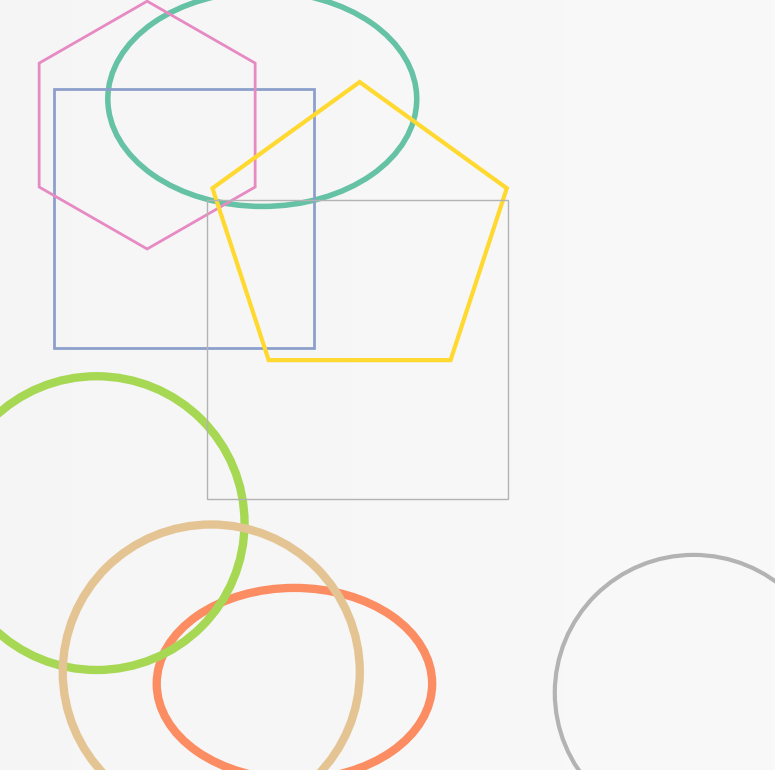[{"shape": "oval", "thickness": 2, "radius": 1.0, "center": [0.338, 0.871]}, {"shape": "oval", "thickness": 3, "radius": 0.89, "center": [0.38, 0.112]}, {"shape": "square", "thickness": 1, "radius": 0.84, "center": [0.237, 0.716]}, {"shape": "hexagon", "thickness": 1, "radius": 0.8, "center": [0.19, 0.838]}, {"shape": "circle", "thickness": 3, "radius": 0.95, "center": [0.125, 0.321]}, {"shape": "pentagon", "thickness": 1.5, "radius": 1.0, "center": [0.464, 0.694]}, {"shape": "circle", "thickness": 3, "radius": 0.96, "center": [0.273, 0.127]}, {"shape": "circle", "thickness": 1.5, "radius": 0.9, "center": [0.895, 0.1]}, {"shape": "square", "thickness": 0.5, "radius": 0.97, "center": [0.462, 0.546]}]